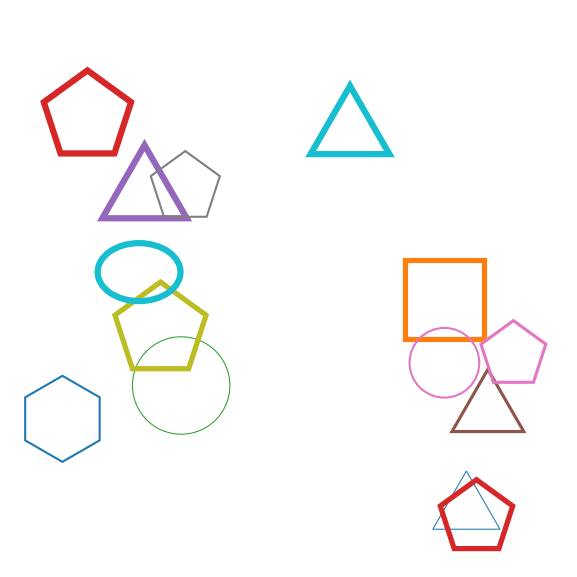[{"shape": "hexagon", "thickness": 1, "radius": 0.37, "center": [0.108, 0.274]}, {"shape": "triangle", "thickness": 0.5, "radius": 0.34, "center": [0.808, 0.116]}, {"shape": "square", "thickness": 2.5, "radius": 0.34, "center": [0.77, 0.48]}, {"shape": "circle", "thickness": 0.5, "radius": 0.42, "center": [0.314, 0.332]}, {"shape": "pentagon", "thickness": 3, "radius": 0.4, "center": [0.151, 0.798]}, {"shape": "pentagon", "thickness": 2.5, "radius": 0.33, "center": [0.825, 0.103]}, {"shape": "triangle", "thickness": 3, "radius": 0.42, "center": [0.25, 0.663]}, {"shape": "triangle", "thickness": 1.5, "radius": 0.36, "center": [0.845, 0.288]}, {"shape": "pentagon", "thickness": 1.5, "radius": 0.3, "center": [0.889, 0.385]}, {"shape": "circle", "thickness": 1, "radius": 0.3, "center": [0.77, 0.371]}, {"shape": "pentagon", "thickness": 1, "radius": 0.31, "center": [0.321, 0.675]}, {"shape": "pentagon", "thickness": 2.5, "radius": 0.41, "center": [0.278, 0.428]}, {"shape": "oval", "thickness": 3, "radius": 0.36, "center": [0.241, 0.528]}, {"shape": "triangle", "thickness": 3, "radius": 0.39, "center": [0.606, 0.772]}]